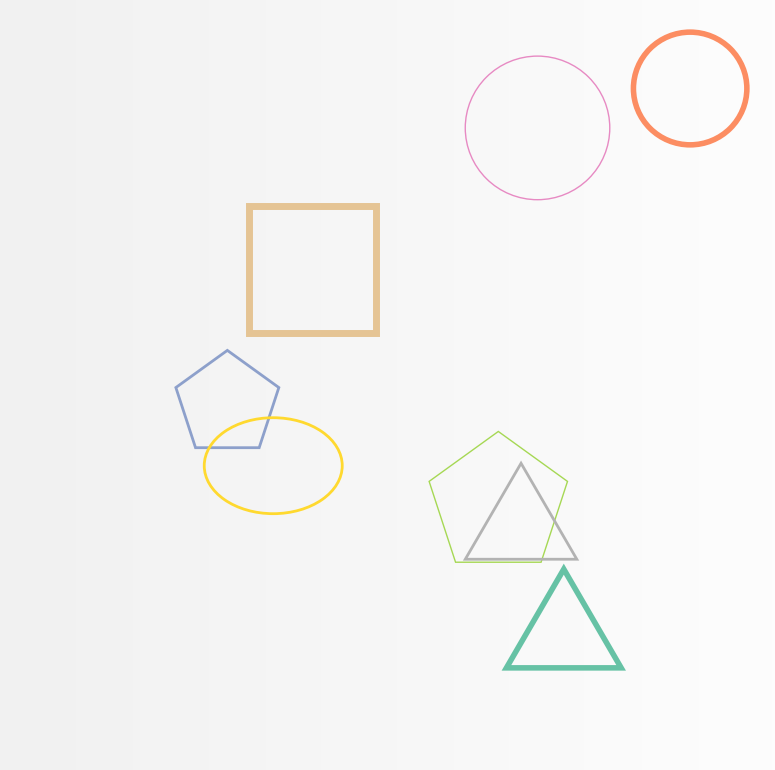[{"shape": "triangle", "thickness": 2, "radius": 0.43, "center": [0.727, 0.175]}, {"shape": "circle", "thickness": 2, "radius": 0.37, "center": [0.891, 0.885]}, {"shape": "pentagon", "thickness": 1, "radius": 0.35, "center": [0.293, 0.475]}, {"shape": "circle", "thickness": 0.5, "radius": 0.47, "center": [0.694, 0.834]}, {"shape": "pentagon", "thickness": 0.5, "radius": 0.47, "center": [0.643, 0.346]}, {"shape": "oval", "thickness": 1, "radius": 0.45, "center": [0.353, 0.395]}, {"shape": "square", "thickness": 2.5, "radius": 0.41, "center": [0.403, 0.65]}, {"shape": "triangle", "thickness": 1, "radius": 0.42, "center": [0.672, 0.315]}]